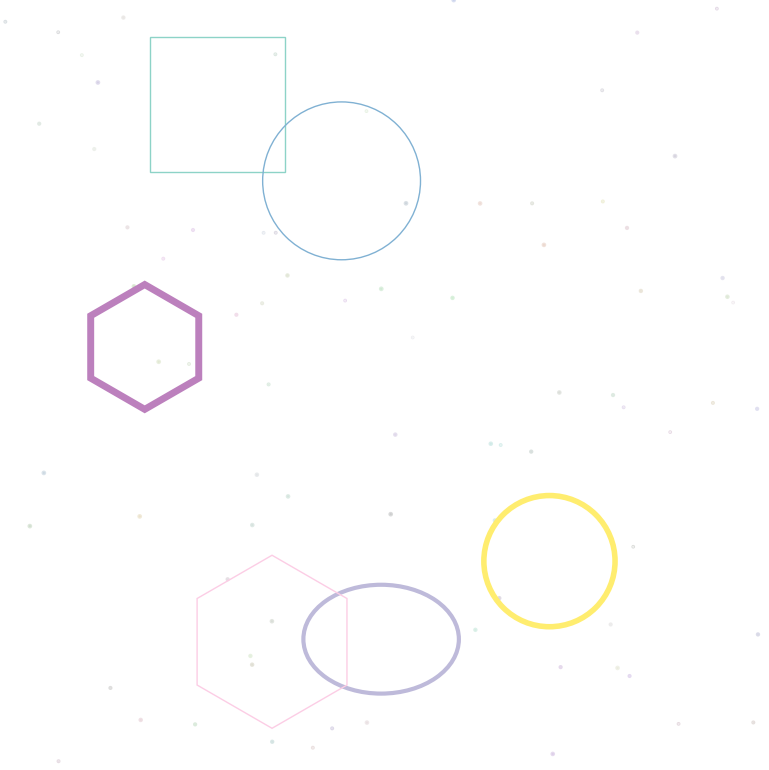[{"shape": "square", "thickness": 0.5, "radius": 0.44, "center": [0.283, 0.864]}, {"shape": "oval", "thickness": 1.5, "radius": 0.5, "center": [0.495, 0.17]}, {"shape": "circle", "thickness": 0.5, "radius": 0.51, "center": [0.444, 0.765]}, {"shape": "hexagon", "thickness": 0.5, "radius": 0.56, "center": [0.353, 0.167]}, {"shape": "hexagon", "thickness": 2.5, "radius": 0.41, "center": [0.188, 0.549]}, {"shape": "circle", "thickness": 2, "radius": 0.43, "center": [0.714, 0.271]}]